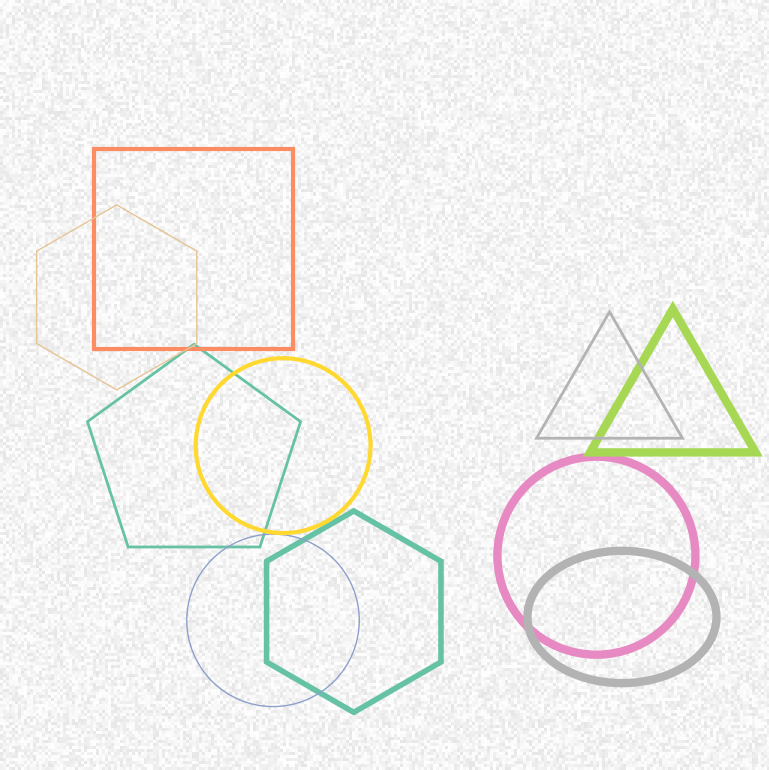[{"shape": "pentagon", "thickness": 1, "radius": 0.73, "center": [0.252, 0.407]}, {"shape": "hexagon", "thickness": 2, "radius": 0.65, "center": [0.459, 0.206]}, {"shape": "square", "thickness": 1.5, "radius": 0.65, "center": [0.251, 0.677]}, {"shape": "circle", "thickness": 0.5, "radius": 0.56, "center": [0.355, 0.194]}, {"shape": "circle", "thickness": 3, "radius": 0.64, "center": [0.775, 0.278]}, {"shape": "triangle", "thickness": 3, "radius": 0.62, "center": [0.874, 0.475]}, {"shape": "circle", "thickness": 1.5, "radius": 0.57, "center": [0.368, 0.421]}, {"shape": "hexagon", "thickness": 0.5, "radius": 0.6, "center": [0.152, 0.614]}, {"shape": "oval", "thickness": 3, "radius": 0.61, "center": [0.808, 0.199]}, {"shape": "triangle", "thickness": 1, "radius": 0.55, "center": [0.792, 0.486]}]